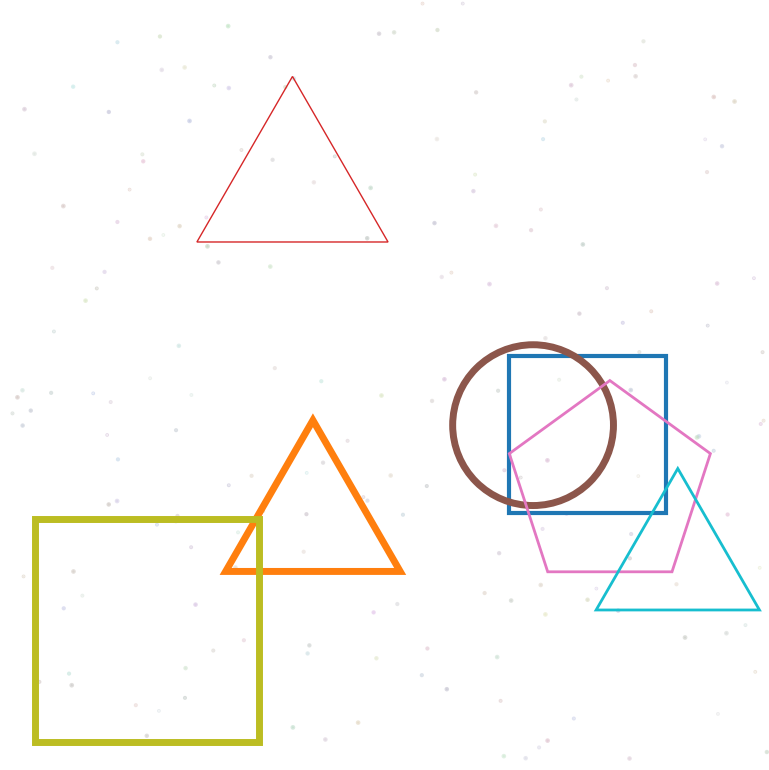[{"shape": "square", "thickness": 1.5, "radius": 0.51, "center": [0.763, 0.436]}, {"shape": "triangle", "thickness": 2.5, "radius": 0.65, "center": [0.406, 0.323]}, {"shape": "triangle", "thickness": 0.5, "radius": 0.72, "center": [0.38, 0.757]}, {"shape": "circle", "thickness": 2.5, "radius": 0.52, "center": [0.692, 0.448]}, {"shape": "pentagon", "thickness": 1, "radius": 0.69, "center": [0.792, 0.368]}, {"shape": "square", "thickness": 2.5, "radius": 0.73, "center": [0.191, 0.181]}, {"shape": "triangle", "thickness": 1, "radius": 0.61, "center": [0.88, 0.269]}]